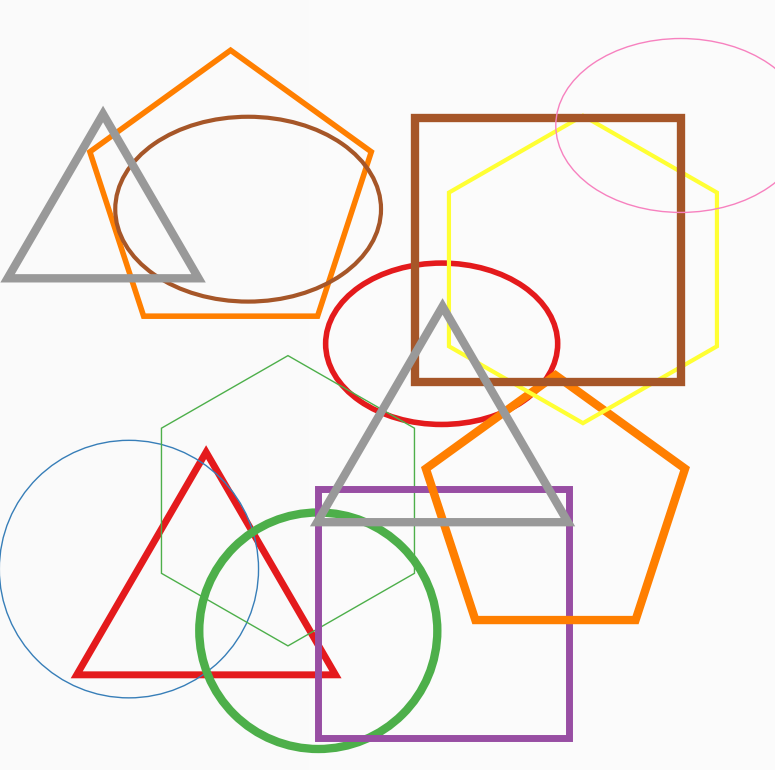[{"shape": "triangle", "thickness": 2.5, "radius": 0.96, "center": [0.266, 0.22]}, {"shape": "oval", "thickness": 2, "radius": 0.75, "center": [0.57, 0.554]}, {"shape": "circle", "thickness": 0.5, "radius": 0.84, "center": [0.166, 0.261]}, {"shape": "hexagon", "thickness": 0.5, "radius": 0.94, "center": [0.372, 0.35]}, {"shape": "circle", "thickness": 3, "radius": 0.77, "center": [0.411, 0.181]}, {"shape": "square", "thickness": 2.5, "radius": 0.81, "center": [0.572, 0.203]}, {"shape": "pentagon", "thickness": 3, "radius": 0.88, "center": [0.717, 0.337]}, {"shape": "pentagon", "thickness": 2, "radius": 0.95, "center": [0.298, 0.744]}, {"shape": "hexagon", "thickness": 1.5, "radius": 1.0, "center": [0.752, 0.65]}, {"shape": "oval", "thickness": 1.5, "radius": 0.86, "center": [0.32, 0.728]}, {"shape": "square", "thickness": 3, "radius": 0.86, "center": [0.707, 0.676]}, {"shape": "oval", "thickness": 0.5, "radius": 0.81, "center": [0.878, 0.837]}, {"shape": "triangle", "thickness": 3, "radius": 0.93, "center": [0.571, 0.415]}, {"shape": "triangle", "thickness": 3, "radius": 0.71, "center": [0.133, 0.71]}]